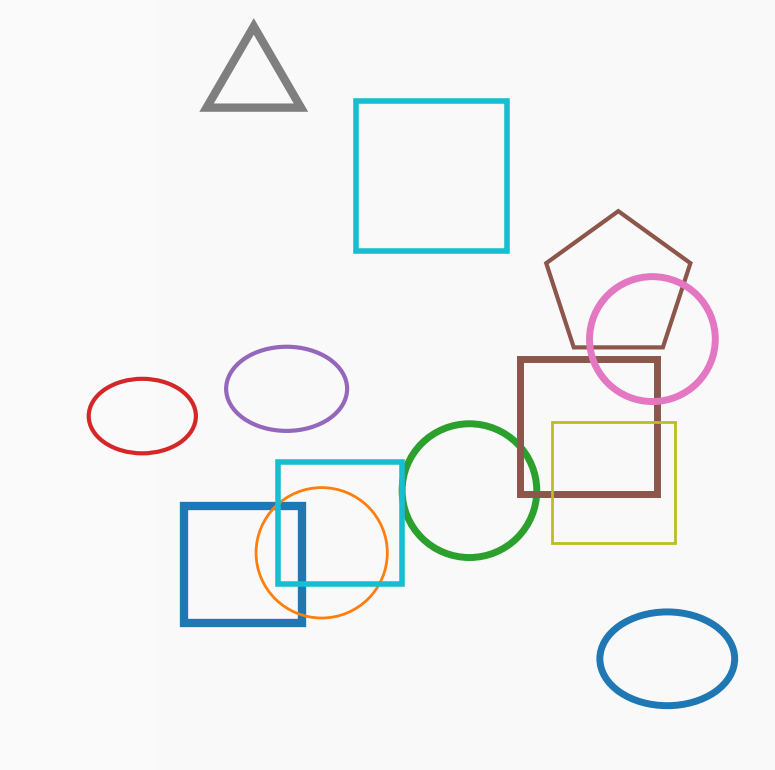[{"shape": "oval", "thickness": 2.5, "radius": 0.43, "center": [0.861, 0.144]}, {"shape": "square", "thickness": 3, "radius": 0.38, "center": [0.313, 0.267]}, {"shape": "circle", "thickness": 1, "radius": 0.42, "center": [0.415, 0.282]}, {"shape": "circle", "thickness": 2.5, "radius": 0.43, "center": [0.606, 0.363]}, {"shape": "oval", "thickness": 1.5, "radius": 0.35, "center": [0.184, 0.46]}, {"shape": "oval", "thickness": 1.5, "radius": 0.39, "center": [0.37, 0.495]}, {"shape": "square", "thickness": 2.5, "radius": 0.44, "center": [0.759, 0.446]}, {"shape": "pentagon", "thickness": 1.5, "radius": 0.49, "center": [0.798, 0.628]}, {"shape": "circle", "thickness": 2.5, "radius": 0.41, "center": [0.842, 0.56]}, {"shape": "triangle", "thickness": 3, "radius": 0.35, "center": [0.327, 0.895]}, {"shape": "square", "thickness": 1, "radius": 0.39, "center": [0.792, 0.373]}, {"shape": "square", "thickness": 2, "radius": 0.4, "center": [0.439, 0.321]}, {"shape": "square", "thickness": 2, "radius": 0.49, "center": [0.557, 0.771]}]